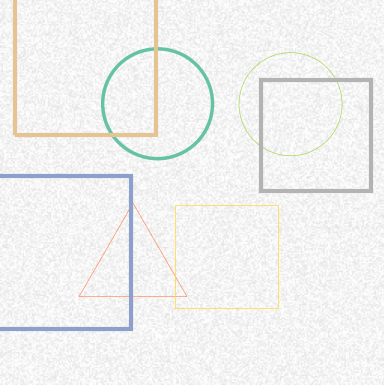[{"shape": "circle", "thickness": 2.5, "radius": 0.71, "center": [0.409, 0.731]}, {"shape": "triangle", "thickness": 0.5, "radius": 0.81, "center": [0.346, 0.31]}, {"shape": "square", "thickness": 3, "radius": 0.99, "center": [0.143, 0.344]}, {"shape": "circle", "thickness": 0.5, "radius": 0.67, "center": [0.755, 0.729]}, {"shape": "square", "thickness": 0.5, "radius": 0.67, "center": [0.588, 0.333]}, {"shape": "square", "thickness": 3, "radius": 0.92, "center": [0.223, 0.833]}, {"shape": "square", "thickness": 3, "radius": 0.72, "center": [0.821, 0.649]}]